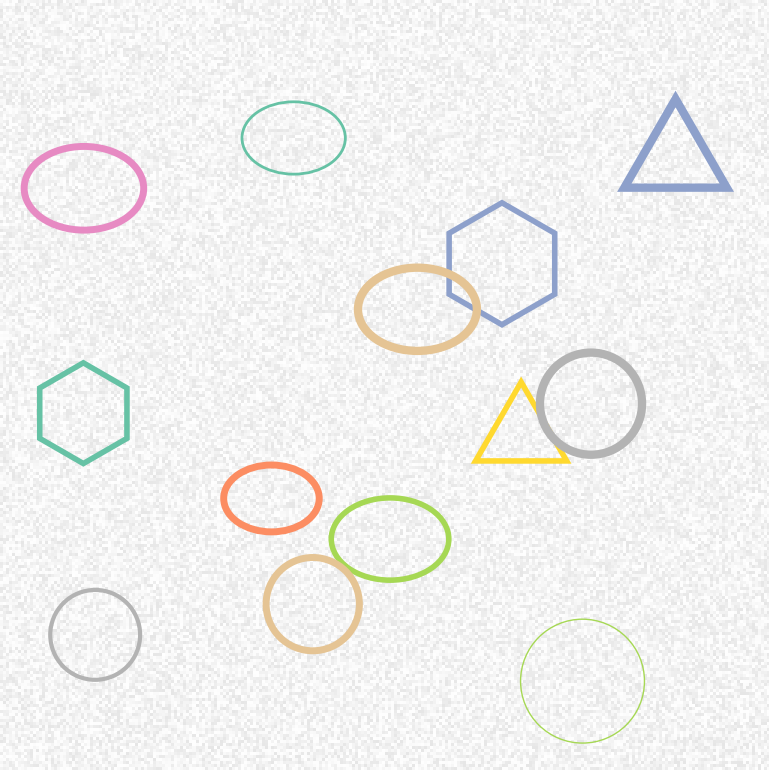[{"shape": "hexagon", "thickness": 2, "radius": 0.33, "center": [0.108, 0.463]}, {"shape": "oval", "thickness": 1, "radius": 0.34, "center": [0.381, 0.821]}, {"shape": "oval", "thickness": 2.5, "radius": 0.31, "center": [0.353, 0.353]}, {"shape": "triangle", "thickness": 3, "radius": 0.38, "center": [0.877, 0.795]}, {"shape": "hexagon", "thickness": 2, "radius": 0.4, "center": [0.652, 0.657]}, {"shape": "oval", "thickness": 2.5, "radius": 0.39, "center": [0.109, 0.755]}, {"shape": "circle", "thickness": 0.5, "radius": 0.4, "center": [0.757, 0.115]}, {"shape": "oval", "thickness": 2, "radius": 0.38, "center": [0.507, 0.3]}, {"shape": "triangle", "thickness": 2, "radius": 0.34, "center": [0.677, 0.436]}, {"shape": "circle", "thickness": 2.5, "radius": 0.3, "center": [0.406, 0.215]}, {"shape": "oval", "thickness": 3, "radius": 0.39, "center": [0.542, 0.598]}, {"shape": "circle", "thickness": 3, "radius": 0.33, "center": [0.768, 0.476]}, {"shape": "circle", "thickness": 1.5, "radius": 0.29, "center": [0.124, 0.175]}]